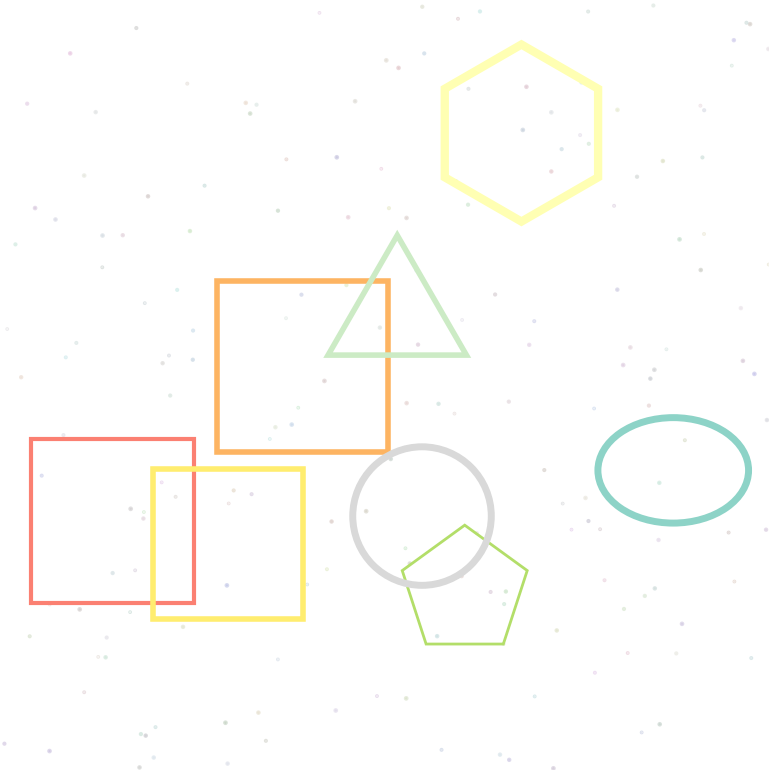[{"shape": "oval", "thickness": 2.5, "radius": 0.49, "center": [0.874, 0.389]}, {"shape": "hexagon", "thickness": 3, "radius": 0.57, "center": [0.677, 0.827]}, {"shape": "square", "thickness": 1.5, "radius": 0.53, "center": [0.146, 0.323]}, {"shape": "square", "thickness": 2, "radius": 0.56, "center": [0.393, 0.524]}, {"shape": "pentagon", "thickness": 1, "radius": 0.43, "center": [0.604, 0.233]}, {"shape": "circle", "thickness": 2.5, "radius": 0.45, "center": [0.548, 0.33]}, {"shape": "triangle", "thickness": 2, "radius": 0.52, "center": [0.516, 0.591]}, {"shape": "square", "thickness": 2, "radius": 0.49, "center": [0.296, 0.293]}]